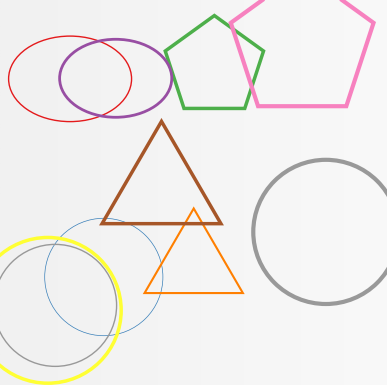[{"shape": "oval", "thickness": 1, "radius": 0.79, "center": [0.181, 0.795]}, {"shape": "circle", "thickness": 0.5, "radius": 0.76, "center": [0.268, 0.281]}, {"shape": "pentagon", "thickness": 2.5, "radius": 0.67, "center": [0.553, 0.826]}, {"shape": "oval", "thickness": 2, "radius": 0.72, "center": [0.299, 0.797]}, {"shape": "triangle", "thickness": 1.5, "radius": 0.73, "center": [0.5, 0.312]}, {"shape": "circle", "thickness": 2.5, "radius": 0.95, "center": [0.123, 0.194]}, {"shape": "triangle", "thickness": 2.5, "radius": 0.89, "center": [0.417, 0.508]}, {"shape": "pentagon", "thickness": 3, "radius": 0.97, "center": [0.78, 0.881]}, {"shape": "circle", "thickness": 3, "radius": 0.94, "center": [0.841, 0.398]}, {"shape": "circle", "thickness": 1, "radius": 0.79, "center": [0.142, 0.207]}]